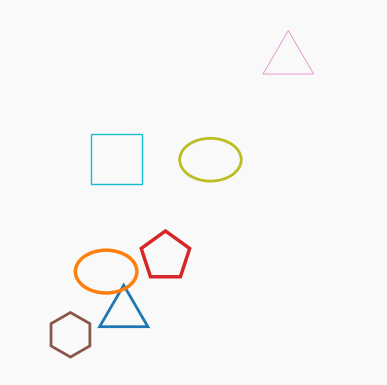[{"shape": "triangle", "thickness": 2, "radius": 0.36, "center": [0.319, 0.187]}, {"shape": "oval", "thickness": 2.5, "radius": 0.4, "center": [0.274, 0.295]}, {"shape": "pentagon", "thickness": 2.5, "radius": 0.33, "center": [0.427, 0.334]}, {"shape": "hexagon", "thickness": 2, "radius": 0.29, "center": [0.182, 0.13]}, {"shape": "triangle", "thickness": 0.5, "radius": 0.38, "center": [0.744, 0.845]}, {"shape": "oval", "thickness": 2, "radius": 0.4, "center": [0.543, 0.585]}, {"shape": "square", "thickness": 1, "radius": 0.33, "center": [0.3, 0.588]}]